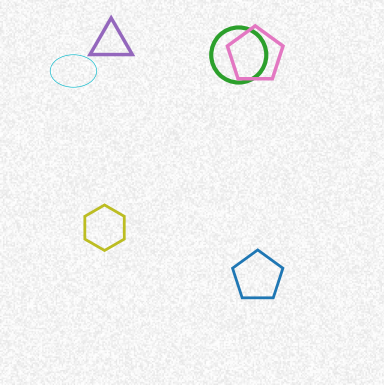[{"shape": "pentagon", "thickness": 2, "radius": 0.34, "center": [0.669, 0.282]}, {"shape": "circle", "thickness": 3, "radius": 0.36, "center": [0.62, 0.857]}, {"shape": "triangle", "thickness": 2.5, "radius": 0.32, "center": [0.289, 0.89]}, {"shape": "pentagon", "thickness": 2.5, "radius": 0.38, "center": [0.663, 0.857]}, {"shape": "hexagon", "thickness": 2, "radius": 0.3, "center": [0.272, 0.408]}, {"shape": "oval", "thickness": 0.5, "radius": 0.3, "center": [0.191, 0.816]}]